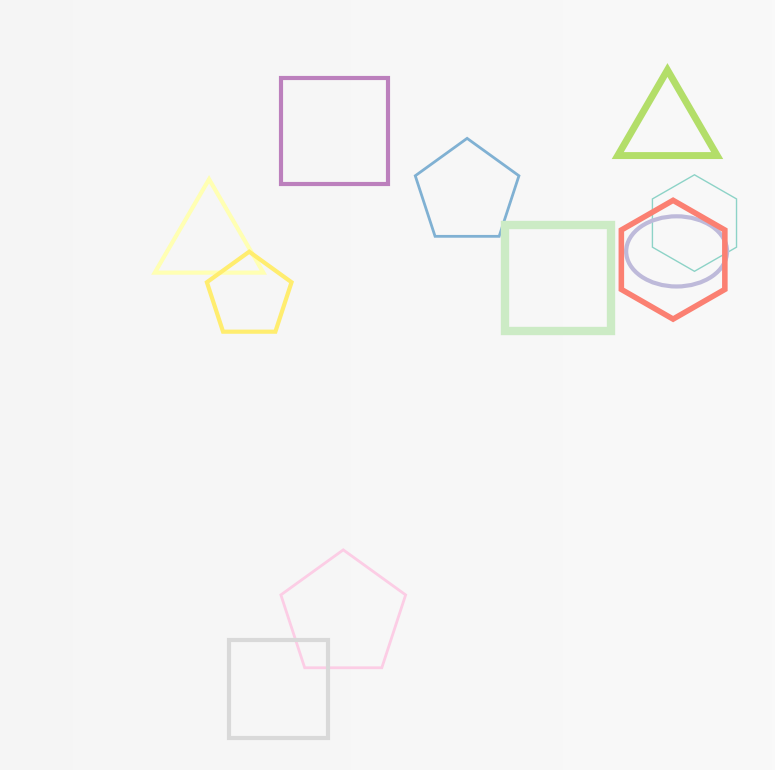[{"shape": "hexagon", "thickness": 0.5, "radius": 0.31, "center": [0.896, 0.71]}, {"shape": "triangle", "thickness": 1.5, "radius": 0.4, "center": [0.27, 0.686]}, {"shape": "oval", "thickness": 1.5, "radius": 0.33, "center": [0.873, 0.674]}, {"shape": "hexagon", "thickness": 2, "radius": 0.39, "center": [0.869, 0.663]}, {"shape": "pentagon", "thickness": 1, "radius": 0.35, "center": [0.603, 0.75]}, {"shape": "triangle", "thickness": 2.5, "radius": 0.37, "center": [0.861, 0.835]}, {"shape": "pentagon", "thickness": 1, "radius": 0.42, "center": [0.443, 0.201]}, {"shape": "square", "thickness": 1.5, "radius": 0.32, "center": [0.36, 0.105]}, {"shape": "square", "thickness": 1.5, "radius": 0.34, "center": [0.432, 0.83]}, {"shape": "square", "thickness": 3, "radius": 0.34, "center": [0.72, 0.639]}, {"shape": "pentagon", "thickness": 1.5, "radius": 0.29, "center": [0.322, 0.616]}]